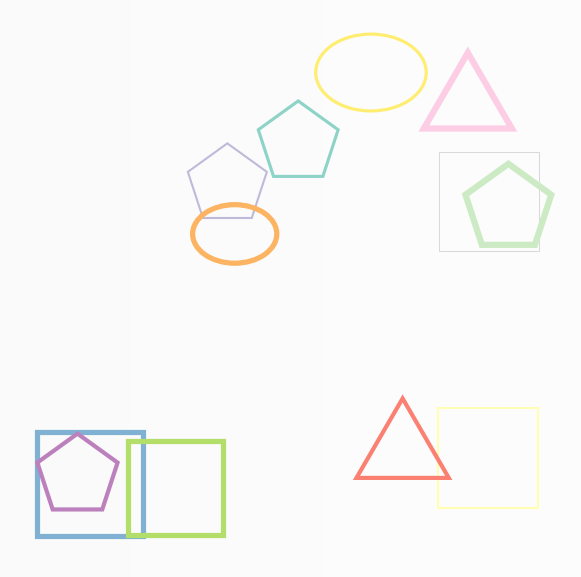[{"shape": "pentagon", "thickness": 1.5, "radius": 0.36, "center": [0.513, 0.752]}, {"shape": "square", "thickness": 1, "radius": 0.43, "center": [0.839, 0.206]}, {"shape": "pentagon", "thickness": 1, "radius": 0.36, "center": [0.391, 0.679]}, {"shape": "triangle", "thickness": 2, "radius": 0.46, "center": [0.693, 0.217]}, {"shape": "square", "thickness": 2.5, "radius": 0.45, "center": [0.155, 0.161]}, {"shape": "oval", "thickness": 2.5, "radius": 0.36, "center": [0.404, 0.594]}, {"shape": "square", "thickness": 2.5, "radius": 0.41, "center": [0.301, 0.154]}, {"shape": "triangle", "thickness": 3, "radius": 0.44, "center": [0.805, 0.82]}, {"shape": "square", "thickness": 0.5, "radius": 0.43, "center": [0.841, 0.65]}, {"shape": "pentagon", "thickness": 2, "radius": 0.36, "center": [0.133, 0.176]}, {"shape": "pentagon", "thickness": 3, "radius": 0.39, "center": [0.875, 0.638]}, {"shape": "oval", "thickness": 1.5, "radius": 0.48, "center": [0.638, 0.874]}]